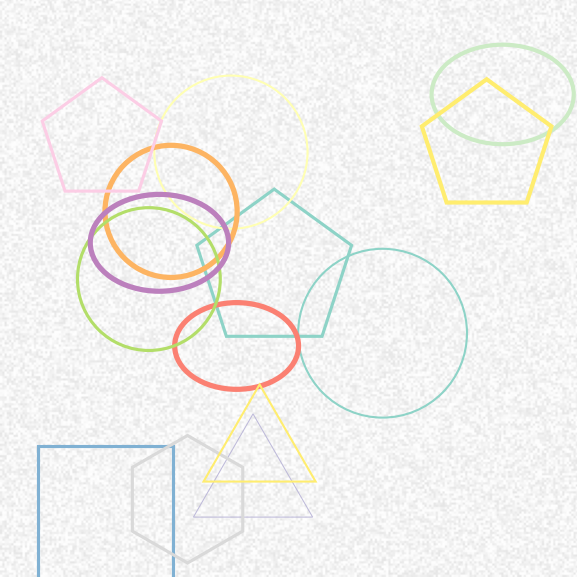[{"shape": "circle", "thickness": 1, "radius": 0.73, "center": [0.662, 0.422]}, {"shape": "pentagon", "thickness": 1.5, "radius": 0.7, "center": [0.475, 0.531]}, {"shape": "circle", "thickness": 1, "radius": 0.66, "center": [0.4, 0.736]}, {"shape": "triangle", "thickness": 0.5, "radius": 0.6, "center": [0.438, 0.163]}, {"shape": "oval", "thickness": 2.5, "radius": 0.54, "center": [0.41, 0.4]}, {"shape": "square", "thickness": 1.5, "radius": 0.58, "center": [0.183, 0.111]}, {"shape": "circle", "thickness": 2.5, "radius": 0.57, "center": [0.296, 0.633]}, {"shape": "circle", "thickness": 1.5, "radius": 0.62, "center": [0.258, 0.516]}, {"shape": "pentagon", "thickness": 1.5, "radius": 0.54, "center": [0.176, 0.756]}, {"shape": "hexagon", "thickness": 1.5, "radius": 0.55, "center": [0.325, 0.135]}, {"shape": "oval", "thickness": 2.5, "radius": 0.6, "center": [0.276, 0.579]}, {"shape": "oval", "thickness": 2, "radius": 0.62, "center": [0.87, 0.836]}, {"shape": "triangle", "thickness": 1, "radius": 0.56, "center": [0.449, 0.221]}, {"shape": "pentagon", "thickness": 2, "radius": 0.59, "center": [0.843, 0.744]}]